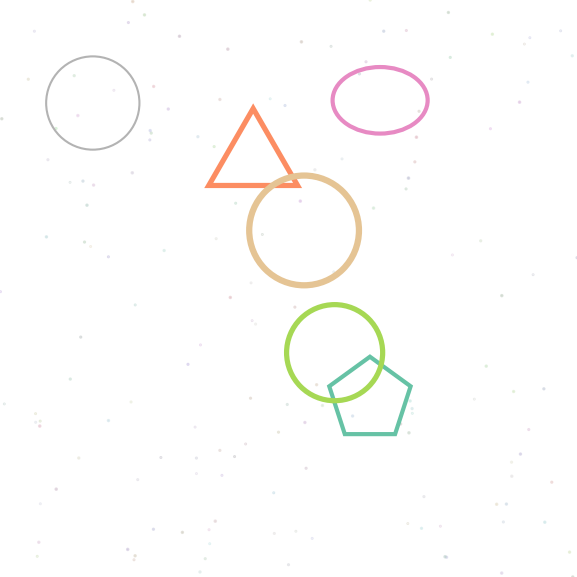[{"shape": "pentagon", "thickness": 2, "radius": 0.37, "center": [0.641, 0.307]}, {"shape": "triangle", "thickness": 2.5, "radius": 0.44, "center": [0.438, 0.722]}, {"shape": "oval", "thickness": 2, "radius": 0.41, "center": [0.658, 0.825]}, {"shape": "circle", "thickness": 2.5, "radius": 0.42, "center": [0.579, 0.388]}, {"shape": "circle", "thickness": 3, "radius": 0.48, "center": [0.527, 0.6]}, {"shape": "circle", "thickness": 1, "radius": 0.4, "center": [0.161, 0.821]}]